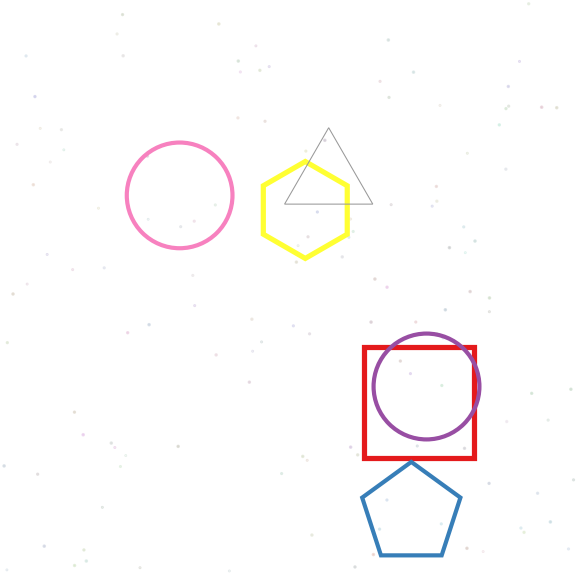[{"shape": "square", "thickness": 2.5, "radius": 0.48, "center": [0.726, 0.302]}, {"shape": "pentagon", "thickness": 2, "radius": 0.45, "center": [0.712, 0.11]}, {"shape": "circle", "thickness": 2, "radius": 0.46, "center": [0.739, 0.33]}, {"shape": "hexagon", "thickness": 2.5, "radius": 0.42, "center": [0.529, 0.636]}, {"shape": "circle", "thickness": 2, "radius": 0.46, "center": [0.311, 0.661]}, {"shape": "triangle", "thickness": 0.5, "radius": 0.44, "center": [0.569, 0.69]}]